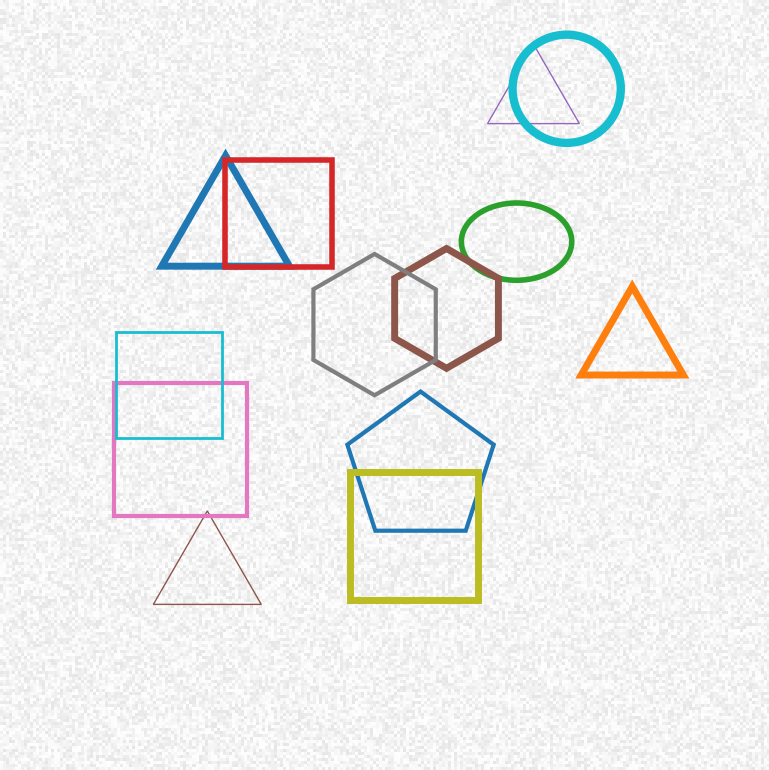[{"shape": "pentagon", "thickness": 1.5, "radius": 0.5, "center": [0.546, 0.392]}, {"shape": "triangle", "thickness": 2.5, "radius": 0.48, "center": [0.293, 0.702]}, {"shape": "triangle", "thickness": 2.5, "radius": 0.38, "center": [0.821, 0.551]}, {"shape": "oval", "thickness": 2, "radius": 0.36, "center": [0.671, 0.686]}, {"shape": "square", "thickness": 2, "radius": 0.35, "center": [0.361, 0.723]}, {"shape": "triangle", "thickness": 0.5, "radius": 0.34, "center": [0.693, 0.874]}, {"shape": "triangle", "thickness": 0.5, "radius": 0.4, "center": [0.269, 0.256]}, {"shape": "hexagon", "thickness": 2.5, "radius": 0.39, "center": [0.58, 0.6]}, {"shape": "square", "thickness": 1.5, "radius": 0.43, "center": [0.235, 0.416]}, {"shape": "hexagon", "thickness": 1.5, "radius": 0.46, "center": [0.486, 0.578]}, {"shape": "square", "thickness": 2.5, "radius": 0.42, "center": [0.537, 0.304]}, {"shape": "square", "thickness": 1, "radius": 0.34, "center": [0.22, 0.5]}, {"shape": "circle", "thickness": 3, "radius": 0.35, "center": [0.736, 0.885]}]